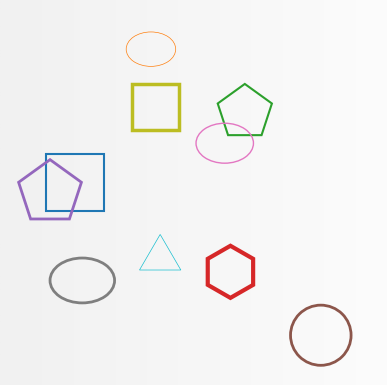[{"shape": "square", "thickness": 1.5, "radius": 0.37, "center": [0.193, 0.527]}, {"shape": "oval", "thickness": 0.5, "radius": 0.32, "center": [0.39, 0.872]}, {"shape": "pentagon", "thickness": 1.5, "radius": 0.37, "center": [0.632, 0.708]}, {"shape": "hexagon", "thickness": 3, "radius": 0.34, "center": [0.595, 0.294]}, {"shape": "pentagon", "thickness": 2, "radius": 0.43, "center": [0.129, 0.5]}, {"shape": "circle", "thickness": 2, "radius": 0.39, "center": [0.828, 0.129]}, {"shape": "oval", "thickness": 1, "radius": 0.37, "center": [0.58, 0.628]}, {"shape": "oval", "thickness": 2, "radius": 0.42, "center": [0.212, 0.272]}, {"shape": "square", "thickness": 2.5, "radius": 0.3, "center": [0.401, 0.722]}, {"shape": "triangle", "thickness": 0.5, "radius": 0.31, "center": [0.413, 0.329]}]